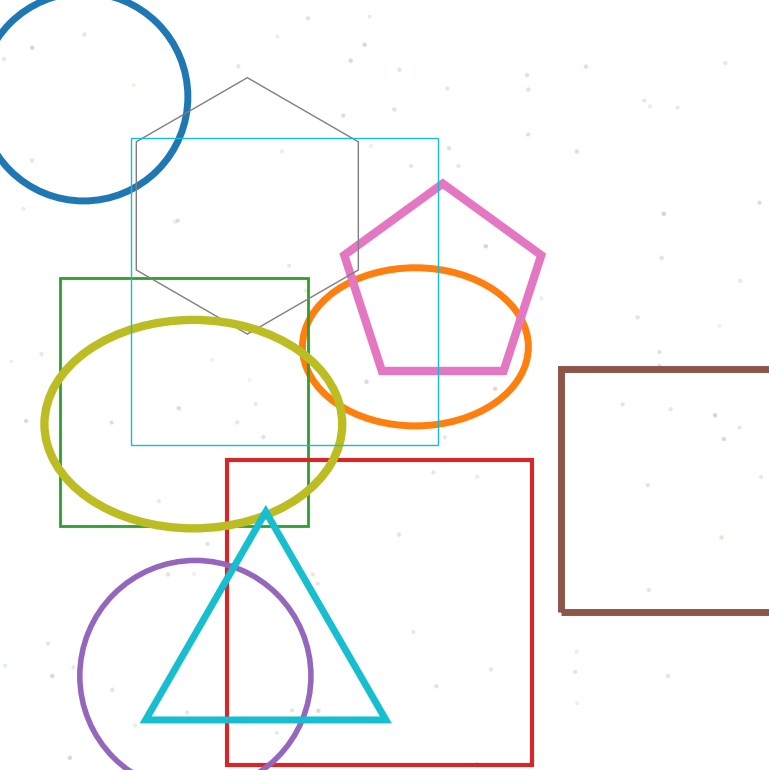[{"shape": "circle", "thickness": 2.5, "radius": 0.68, "center": [0.109, 0.874]}, {"shape": "oval", "thickness": 2.5, "radius": 0.73, "center": [0.539, 0.55]}, {"shape": "square", "thickness": 1, "radius": 0.81, "center": [0.239, 0.478]}, {"shape": "square", "thickness": 1.5, "radius": 0.99, "center": [0.493, 0.205]}, {"shape": "circle", "thickness": 2, "radius": 0.75, "center": [0.254, 0.122]}, {"shape": "square", "thickness": 2.5, "radius": 0.79, "center": [0.887, 0.363]}, {"shape": "pentagon", "thickness": 3, "radius": 0.67, "center": [0.575, 0.627]}, {"shape": "hexagon", "thickness": 0.5, "radius": 0.83, "center": [0.321, 0.733]}, {"shape": "oval", "thickness": 3, "radius": 0.97, "center": [0.251, 0.449]}, {"shape": "triangle", "thickness": 2.5, "radius": 0.9, "center": [0.345, 0.155]}, {"shape": "square", "thickness": 0.5, "radius": 1.0, "center": [0.369, 0.622]}]